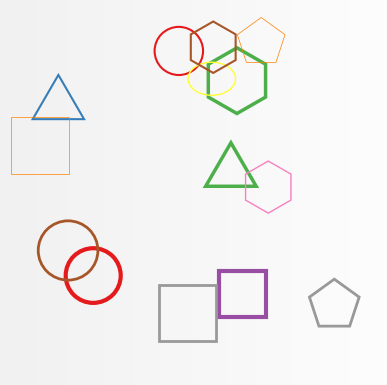[{"shape": "circle", "thickness": 3, "radius": 0.35, "center": [0.241, 0.284]}, {"shape": "circle", "thickness": 1.5, "radius": 0.31, "center": [0.461, 0.868]}, {"shape": "triangle", "thickness": 1.5, "radius": 0.38, "center": [0.151, 0.729]}, {"shape": "hexagon", "thickness": 2.5, "radius": 0.43, "center": [0.611, 0.79]}, {"shape": "triangle", "thickness": 2.5, "radius": 0.38, "center": [0.596, 0.554]}, {"shape": "square", "thickness": 3, "radius": 0.3, "center": [0.626, 0.237]}, {"shape": "square", "thickness": 0.5, "radius": 0.37, "center": [0.103, 0.622]}, {"shape": "pentagon", "thickness": 0.5, "radius": 0.32, "center": [0.674, 0.89]}, {"shape": "oval", "thickness": 1, "radius": 0.31, "center": [0.546, 0.795]}, {"shape": "circle", "thickness": 2, "radius": 0.38, "center": [0.176, 0.349]}, {"shape": "hexagon", "thickness": 1.5, "radius": 0.33, "center": [0.55, 0.877]}, {"shape": "hexagon", "thickness": 1, "radius": 0.34, "center": [0.692, 0.514]}, {"shape": "pentagon", "thickness": 2, "radius": 0.34, "center": [0.863, 0.207]}, {"shape": "square", "thickness": 2, "radius": 0.37, "center": [0.483, 0.187]}]